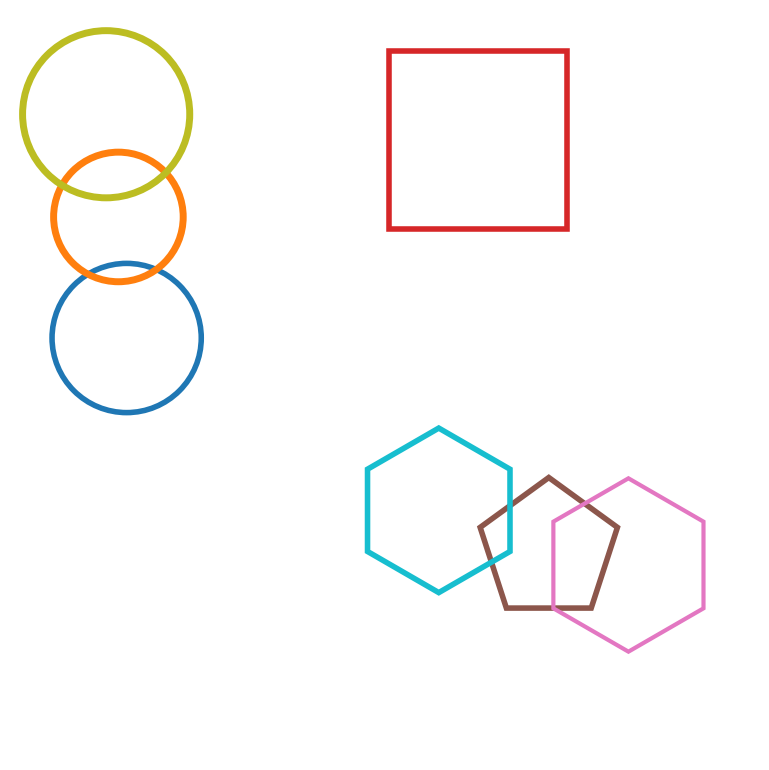[{"shape": "circle", "thickness": 2, "radius": 0.48, "center": [0.164, 0.561]}, {"shape": "circle", "thickness": 2.5, "radius": 0.42, "center": [0.154, 0.718]}, {"shape": "square", "thickness": 2, "radius": 0.58, "center": [0.621, 0.818]}, {"shape": "pentagon", "thickness": 2, "radius": 0.47, "center": [0.713, 0.286]}, {"shape": "hexagon", "thickness": 1.5, "radius": 0.56, "center": [0.816, 0.266]}, {"shape": "circle", "thickness": 2.5, "radius": 0.54, "center": [0.138, 0.852]}, {"shape": "hexagon", "thickness": 2, "radius": 0.53, "center": [0.57, 0.337]}]